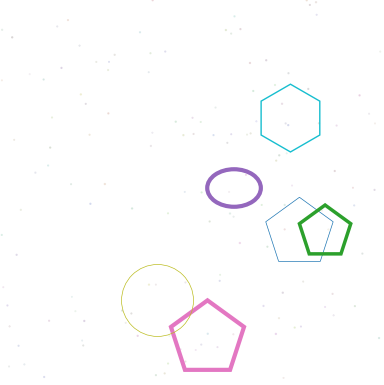[{"shape": "pentagon", "thickness": 0.5, "radius": 0.46, "center": [0.778, 0.396]}, {"shape": "pentagon", "thickness": 2.5, "radius": 0.35, "center": [0.844, 0.397]}, {"shape": "oval", "thickness": 3, "radius": 0.35, "center": [0.608, 0.512]}, {"shape": "pentagon", "thickness": 3, "radius": 0.5, "center": [0.539, 0.12]}, {"shape": "circle", "thickness": 0.5, "radius": 0.47, "center": [0.409, 0.22]}, {"shape": "hexagon", "thickness": 1, "radius": 0.44, "center": [0.754, 0.693]}]